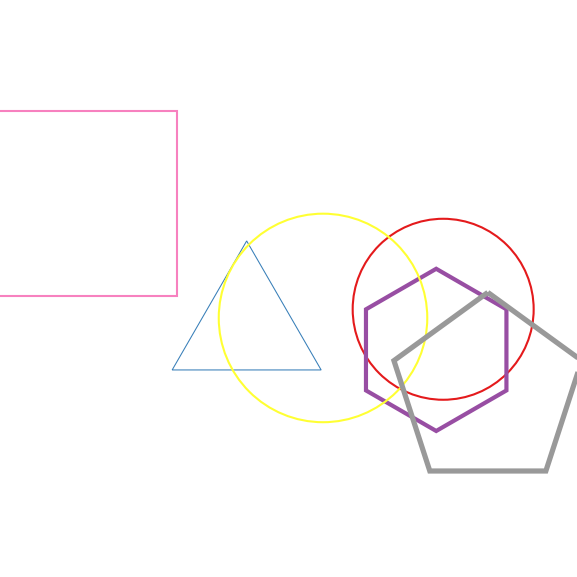[{"shape": "circle", "thickness": 1, "radius": 0.78, "center": [0.767, 0.464]}, {"shape": "triangle", "thickness": 0.5, "radius": 0.74, "center": [0.427, 0.433]}, {"shape": "hexagon", "thickness": 2, "radius": 0.7, "center": [0.755, 0.393]}, {"shape": "circle", "thickness": 1, "radius": 0.9, "center": [0.559, 0.449]}, {"shape": "square", "thickness": 1, "radius": 0.8, "center": [0.147, 0.647]}, {"shape": "pentagon", "thickness": 2.5, "radius": 0.85, "center": [0.845, 0.322]}]